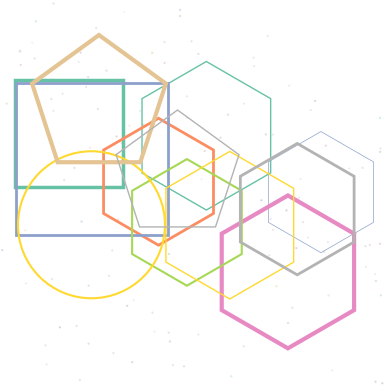[{"shape": "hexagon", "thickness": 1, "radius": 0.96, "center": [0.536, 0.647]}, {"shape": "square", "thickness": 2.5, "radius": 0.7, "center": [0.179, 0.654]}, {"shape": "hexagon", "thickness": 2, "radius": 0.82, "center": [0.412, 0.528]}, {"shape": "hexagon", "thickness": 0.5, "radius": 0.79, "center": [0.834, 0.501]}, {"shape": "square", "thickness": 2, "radius": 0.98, "center": [0.24, 0.588]}, {"shape": "hexagon", "thickness": 3, "radius": 0.99, "center": [0.748, 0.294]}, {"shape": "hexagon", "thickness": 1.5, "radius": 0.82, "center": [0.486, 0.422]}, {"shape": "hexagon", "thickness": 1, "radius": 0.96, "center": [0.597, 0.415]}, {"shape": "circle", "thickness": 1.5, "radius": 0.95, "center": [0.238, 0.416]}, {"shape": "pentagon", "thickness": 3, "radius": 0.91, "center": [0.257, 0.726]}, {"shape": "pentagon", "thickness": 1, "radius": 0.84, "center": [0.461, 0.546]}, {"shape": "hexagon", "thickness": 2, "radius": 0.85, "center": [0.772, 0.457]}]